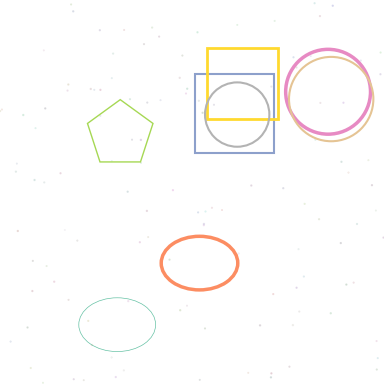[{"shape": "oval", "thickness": 0.5, "radius": 0.5, "center": [0.304, 0.157]}, {"shape": "oval", "thickness": 2.5, "radius": 0.5, "center": [0.518, 0.317]}, {"shape": "square", "thickness": 1.5, "radius": 0.51, "center": [0.608, 0.705]}, {"shape": "circle", "thickness": 2.5, "radius": 0.55, "center": [0.852, 0.762]}, {"shape": "pentagon", "thickness": 1, "radius": 0.45, "center": [0.312, 0.652]}, {"shape": "square", "thickness": 2, "radius": 0.46, "center": [0.629, 0.784]}, {"shape": "circle", "thickness": 1.5, "radius": 0.55, "center": [0.86, 0.743]}, {"shape": "circle", "thickness": 1.5, "radius": 0.42, "center": [0.616, 0.702]}]